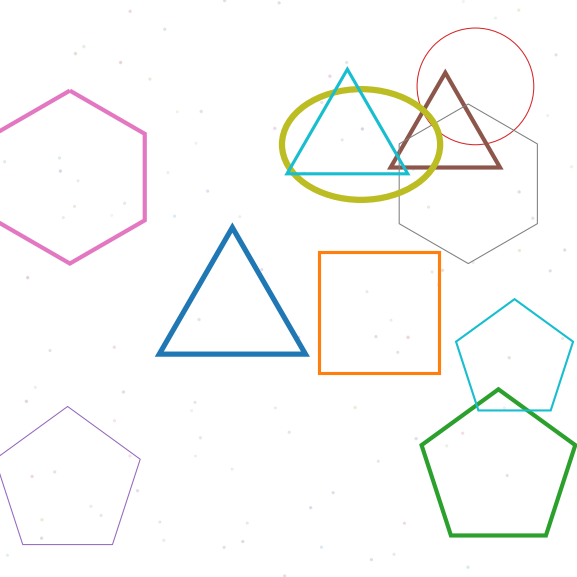[{"shape": "triangle", "thickness": 2.5, "radius": 0.73, "center": [0.402, 0.459]}, {"shape": "square", "thickness": 1.5, "radius": 0.52, "center": [0.656, 0.458]}, {"shape": "pentagon", "thickness": 2, "radius": 0.7, "center": [0.863, 0.185]}, {"shape": "circle", "thickness": 0.5, "radius": 0.51, "center": [0.823, 0.85]}, {"shape": "pentagon", "thickness": 0.5, "radius": 0.66, "center": [0.117, 0.163]}, {"shape": "triangle", "thickness": 2, "radius": 0.55, "center": [0.771, 0.764]}, {"shape": "hexagon", "thickness": 2, "radius": 0.75, "center": [0.121, 0.693]}, {"shape": "hexagon", "thickness": 0.5, "radius": 0.69, "center": [0.811, 0.681]}, {"shape": "oval", "thickness": 3, "radius": 0.68, "center": [0.625, 0.749]}, {"shape": "pentagon", "thickness": 1, "radius": 0.53, "center": [0.891, 0.375]}, {"shape": "triangle", "thickness": 1.5, "radius": 0.6, "center": [0.601, 0.759]}]